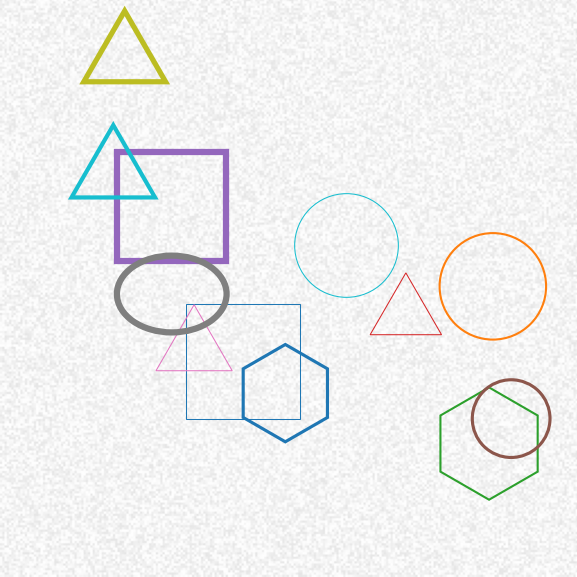[{"shape": "hexagon", "thickness": 1.5, "radius": 0.42, "center": [0.494, 0.318]}, {"shape": "square", "thickness": 0.5, "radius": 0.49, "center": [0.42, 0.373]}, {"shape": "circle", "thickness": 1, "radius": 0.46, "center": [0.853, 0.503]}, {"shape": "hexagon", "thickness": 1, "radius": 0.49, "center": [0.847, 0.231]}, {"shape": "triangle", "thickness": 0.5, "radius": 0.36, "center": [0.703, 0.455]}, {"shape": "square", "thickness": 3, "radius": 0.47, "center": [0.298, 0.641]}, {"shape": "circle", "thickness": 1.5, "radius": 0.34, "center": [0.885, 0.274]}, {"shape": "triangle", "thickness": 0.5, "radius": 0.38, "center": [0.336, 0.395]}, {"shape": "oval", "thickness": 3, "radius": 0.47, "center": [0.297, 0.49]}, {"shape": "triangle", "thickness": 2.5, "radius": 0.41, "center": [0.216, 0.898]}, {"shape": "circle", "thickness": 0.5, "radius": 0.45, "center": [0.6, 0.574]}, {"shape": "triangle", "thickness": 2, "radius": 0.42, "center": [0.196, 0.699]}]